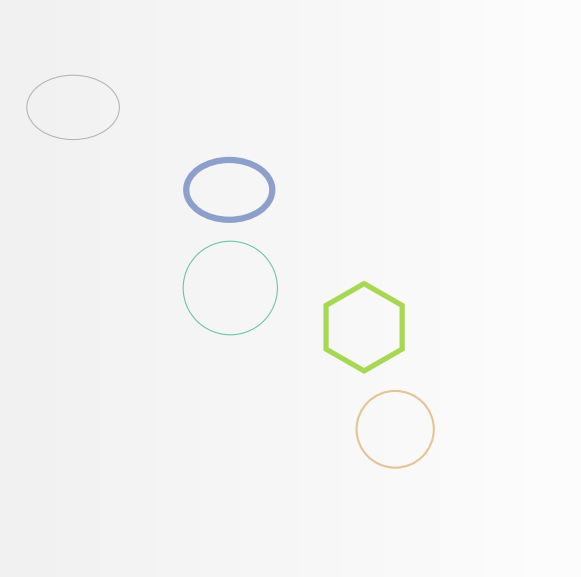[{"shape": "circle", "thickness": 0.5, "radius": 0.41, "center": [0.396, 0.5]}, {"shape": "oval", "thickness": 3, "radius": 0.37, "center": [0.394, 0.67]}, {"shape": "hexagon", "thickness": 2.5, "radius": 0.38, "center": [0.626, 0.432]}, {"shape": "circle", "thickness": 1, "radius": 0.33, "center": [0.68, 0.256]}, {"shape": "oval", "thickness": 0.5, "radius": 0.4, "center": [0.126, 0.813]}]